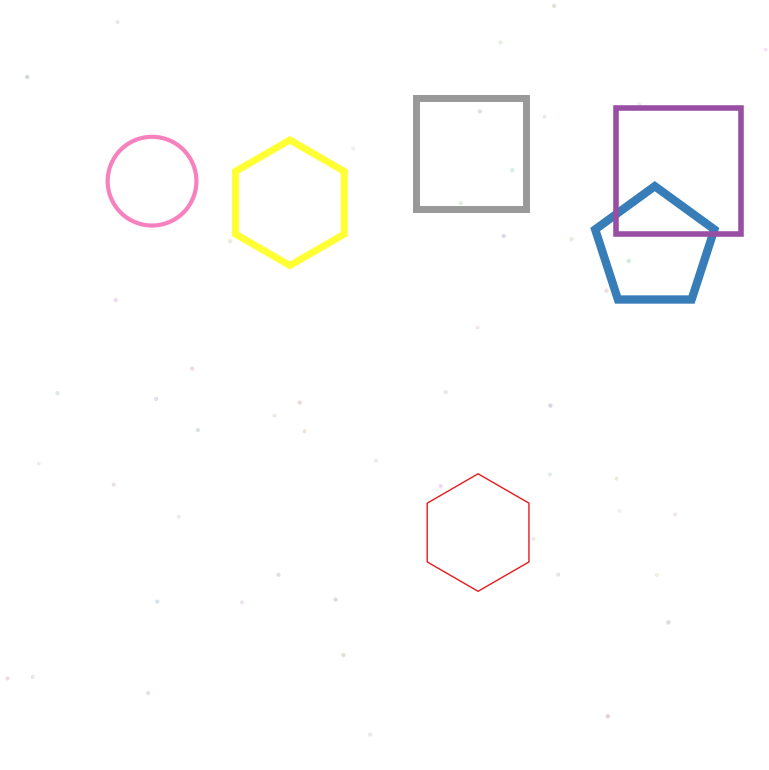[{"shape": "hexagon", "thickness": 0.5, "radius": 0.38, "center": [0.621, 0.308]}, {"shape": "pentagon", "thickness": 3, "radius": 0.41, "center": [0.85, 0.677]}, {"shape": "square", "thickness": 2, "radius": 0.41, "center": [0.881, 0.778]}, {"shape": "hexagon", "thickness": 2.5, "radius": 0.41, "center": [0.376, 0.737]}, {"shape": "circle", "thickness": 1.5, "radius": 0.29, "center": [0.197, 0.765]}, {"shape": "square", "thickness": 2.5, "radius": 0.36, "center": [0.612, 0.801]}]